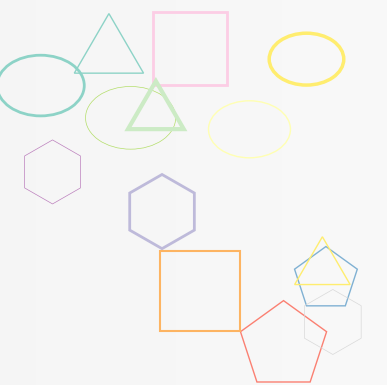[{"shape": "oval", "thickness": 2, "radius": 0.56, "center": [0.105, 0.778]}, {"shape": "triangle", "thickness": 1, "radius": 0.52, "center": [0.281, 0.862]}, {"shape": "oval", "thickness": 1, "radius": 0.53, "center": [0.644, 0.664]}, {"shape": "hexagon", "thickness": 2, "radius": 0.48, "center": [0.418, 0.45]}, {"shape": "pentagon", "thickness": 1, "radius": 0.58, "center": [0.732, 0.102]}, {"shape": "pentagon", "thickness": 1, "radius": 0.43, "center": [0.841, 0.275]}, {"shape": "square", "thickness": 1.5, "radius": 0.52, "center": [0.517, 0.245]}, {"shape": "oval", "thickness": 0.5, "radius": 0.58, "center": [0.337, 0.694]}, {"shape": "square", "thickness": 2, "radius": 0.47, "center": [0.491, 0.874]}, {"shape": "hexagon", "thickness": 0.5, "radius": 0.42, "center": [0.859, 0.164]}, {"shape": "hexagon", "thickness": 0.5, "radius": 0.42, "center": [0.136, 0.553]}, {"shape": "triangle", "thickness": 3, "radius": 0.42, "center": [0.402, 0.706]}, {"shape": "triangle", "thickness": 1, "radius": 0.41, "center": [0.832, 0.302]}, {"shape": "oval", "thickness": 2.5, "radius": 0.48, "center": [0.791, 0.846]}]